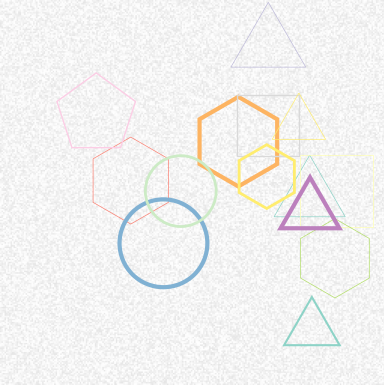[{"shape": "triangle", "thickness": 0.5, "radius": 0.53, "center": [0.804, 0.49]}, {"shape": "triangle", "thickness": 1.5, "radius": 0.42, "center": [0.81, 0.145]}, {"shape": "square", "thickness": 0.5, "radius": 0.47, "center": [0.874, 0.504]}, {"shape": "triangle", "thickness": 0.5, "radius": 0.56, "center": [0.697, 0.882]}, {"shape": "hexagon", "thickness": 0.5, "radius": 0.56, "center": [0.34, 0.531]}, {"shape": "circle", "thickness": 3, "radius": 0.57, "center": [0.425, 0.368]}, {"shape": "hexagon", "thickness": 3, "radius": 0.58, "center": [0.619, 0.632]}, {"shape": "hexagon", "thickness": 0.5, "radius": 0.51, "center": [0.87, 0.329]}, {"shape": "pentagon", "thickness": 1, "radius": 0.54, "center": [0.25, 0.703]}, {"shape": "square", "thickness": 1, "radius": 0.4, "center": [0.696, 0.674]}, {"shape": "triangle", "thickness": 3, "radius": 0.44, "center": [0.805, 0.451]}, {"shape": "circle", "thickness": 2, "radius": 0.46, "center": [0.47, 0.504]}, {"shape": "hexagon", "thickness": 2, "radius": 0.41, "center": [0.693, 0.541]}, {"shape": "triangle", "thickness": 0.5, "radius": 0.4, "center": [0.776, 0.678]}]